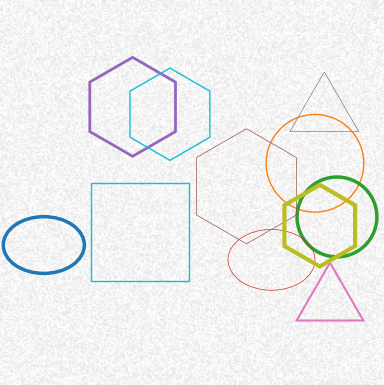[{"shape": "oval", "thickness": 2.5, "radius": 0.53, "center": [0.114, 0.364]}, {"shape": "circle", "thickness": 1, "radius": 0.63, "center": [0.818, 0.576]}, {"shape": "circle", "thickness": 2.5, "radius": 0.52, "center": [0.875, 0.437]}, {"shape": "oval", "thickness": 0.5, "radius": 0.56, "center": [0.705, 0.325]}, {"shape": "hexagon", "thickness": 2, "radius": 0.64, "center": [0.345, 0.723]}, {"shape": "hexagon", "thickness": 0.5, "radius": 0.75, "center": [0.64, 0.516]}, {"shape": "triangle", "thickness": 1.5, "radius": 0.5, "center": [0.857, 0.218]}, {"shape": "triangle", "thickness": 0.5, "radius": 0.52, "center": [0.842, 0.71]}, {"shape": "hexagon", "thickness": 3, "radius": 0.53, "center": [0.831, 0.414]}, {"shape": "hexagon", "thickness": 1, "radius": 0.6, "center": [0.441, 0.703]}, {"shape": "square", "thickness": 1, "radius": 0.64, "center": [0.363, 0.398]}]